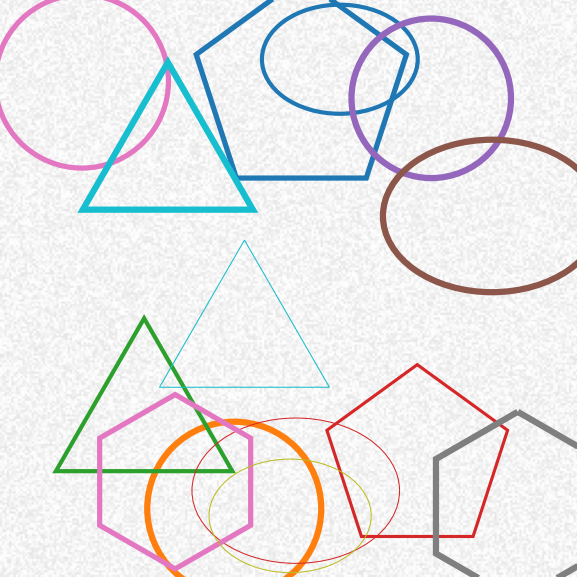[{"shape": "oval", "thickness": 2, "radius": 0.67, "center": [0.588, 0.897]}, {"shape": "pentagon", "thickness": 2.5, "radius": 0.96, "center": [0.522, 0.846]}, {"shape": "circle", "thickness": 3, "radius": 0.75, "center": [0.406, 0.118]}, {"shape": "triangle", "thickness": 2, "radius": 0.88, "center": [0.25, 0.271]}, {"shape": "pentagon", "thickness": 1.5, "radius": 0.82, "center": [0.723, 0.203]}, {"shape": "oval", "thickness": 0.5, "radius": 0.9, "center": [0.512, 0.149]}, {"shape": "circle", "thickness": 3, "radius": 0.69, "center": [0.747, 0.829]}, {"shape": "oval", "thickness": 3, "radius": 0.94, "center": [0.852, 0.625]}, {"shape": "hexagon", "thickness": 2.5, "radius": 0.75, "center": [0.303, 0.165]}, {"shape": "circle", "thickness": 2.5, "radius": 0.75, "center": [0.142, 0.858]}, {"shape": "hexagon", "thickness": 3, "radius": 0.82, "center": [0.897, 0.122]}, {"shape": "oval", "thickness": 0.5, "radius": 0.7, "center": [0.502, 0.106]}, {"shape": "triangle", "thickness": 3, "radius": 0.85, "center": [0.291, 0.721]}, {"shape": "triangle", "thickness": 0.5, "radius": 0.85, "center": [0.423, 0.414]}]